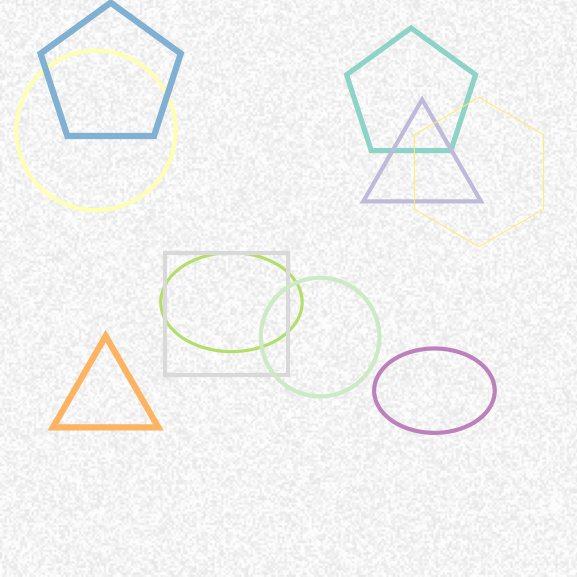[{"shape": "pentagon", "thickness": 2.5, "radius": 0.59, "center": [0.712, 0.833]}, {"shape": "circle", "thickness": 2, "radius": 0.69, "center": [0.166, 0.773]}, {"shape": "triangle", "thickness": 2, "radius": 0.59, "center": [0.731, 0.709]}, {"shape": "pentagon", "thickness": 3, "radius": 0.64, "center": [0.192, 0.867]}, {"shape": "triangle", "thickness": 3, "radius": 0.53, "center": [0.183, 0.312]}, {"shape": "oval", "thickness": 1.5, "radius": 0.61, "center": [0.401, 0.476]}, {"shape": "square", "thickness": 2, "radius": 0.53, "center": [0.392, 0.455]}, {"shape": "oval", "thickness": 2, "radius": 0.52, "center": [0.752, 0.323]}, {"shape": "circle", "thickness": 2, "radius": 0.51, "center": [0.554, 0.415]}, {"shape": "hexagon", "thickness": 0.5, "radius": 0.65, "center": [0.829, 0.701]}]